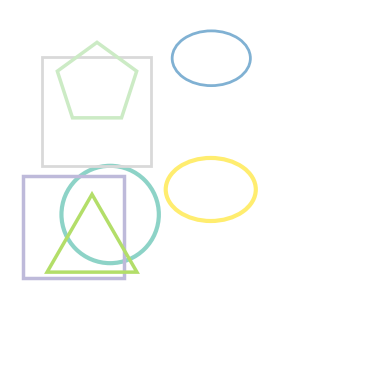[{"shape": "circle", "thickness": 3, "radius": 0.63, "center": [0.286, 0.443]}, {"shape": "square", "thickness": 2.5, "radius": 0.66, "center": [0.191, 0.411]}, {"shape": "oval", "thickness": 2, "radius": 0.51, "center": [0.549, 0.849]}, {"shape": "triangle", "thickness": 2.5, "radius": 0.67, "center": [0.239, 0.361]}, {"shape": "square", "thickness": 2, "radius": 0.71, "center": [0.251, 0.71]}, {"shape": "pentagon", "thickness": 2.5, "radius": 0.54, "center": [0.252, 0.782]}, {"shape": "oval", "thickness": 3, "radius": 0.58, "center": [0.547, 0.508]}]